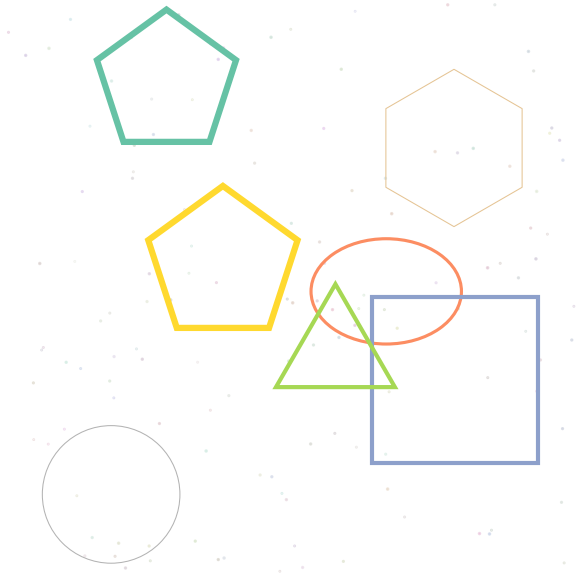[{"shape": "pentagon", "thickness": 3, "radius": 0.63, "center": [0.288, 0.856]}, {"shape": "oval", "thickness": 1.5, "radius": 0.65, "center": [0.669, 0.495]}, {"shape": "square", "thickness": 2, "radius": 0.72, "center": [0.788, 0.341]}, {"shape": "triangle", "thickness": 2, "radius": 0.59, "center": [0.581, 0.388]}, {"shape": "pentagon", "thickness": 3, "radius": 0.68, "center": [0.386, 0.541]}, {"shape": "hexagon", "thickness": 0.5, "radius": 0.68, "center": [0.786, 0.743]}, {"shape": "circle", "thickness": 0.5, "radius": 0.6, "center": [0.192, 0.143]}]